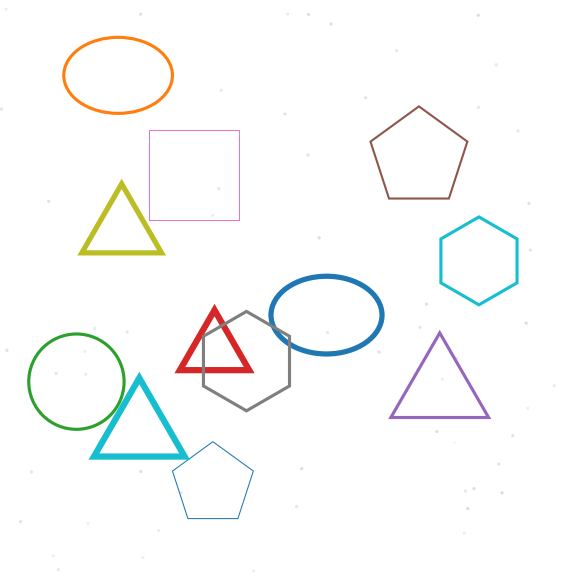[{"shape": "oval", "thickness": 2.5, "radius": 0.48, "center": [0.565, 0.454]}, {"shape": "pentagon", "thickness": 0.5, "radius": 0.37, "center": [0.369, 0.161]}, {"shape": "oval", "thickness": 1.5, "radius": 0.47, "center": [0.205, 0.869]}, {"shape": "circle", "thickness": 1.5, "radius": 0.41, "center": [0.132, 0.338]}, {"shape": "triangle", "thickness": 3, "radius": 0.35, "center": [0.371, 0.393]}, {"shape": "triangle", "thickness": 1.5, "radius": 0.49, "center": [0.761, 0.325]}, {"shape": "pentagon", "thickness": 1, "radius": 0.44, "center": [0.725, 0.727]}, {"shape": "square", "thickness": 0.5, "radius": 0.39, "center": [0.336, 0.697]}, {"shape": "hexagon", "thickness": 1.5, "radius": 0.43, "center": [0.427, 0.374]}, {"shape": "triangle", "thickness": 2.5, "radius": 0.4, "center": [0.211, 0.601]}, {"shape": "triangle", "thickness": 3, "radius": 0.45, "center": [0.241, 0.254]}, {"shape": "hexagon", "thickness": 1.5, "radius": 0.38, "center": [0.829, 0.547]}]